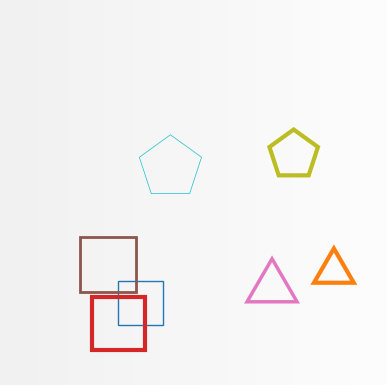[{"shape": "square", "thickness": 1, "radius": 0.29, "center": [0.363, 0.213]}, {"shape": "triangle", "thickness": 3, "radius": 0.3, "center": [0.862, 0.295]}, {"shape": "square", "thickness": 3, "radius": 0.34, "center": [0.305, 0.16]}, {"shape": "square", "thickness": 2, "radius": 0.36, "center": [0.278, 0.313]}, {"shape": "triangle", "thickness": 2.5, "radius": 0.37, "center": [0.702, 0.253]}, {"shape": "pentagon", "thickness": 3, "radius": 0.33, "center": [0.758, 0.598]}, {"shape": "pentagon", "thickness": 0.5, "radius": 0.42, "center": [0.44, 0.566]}]